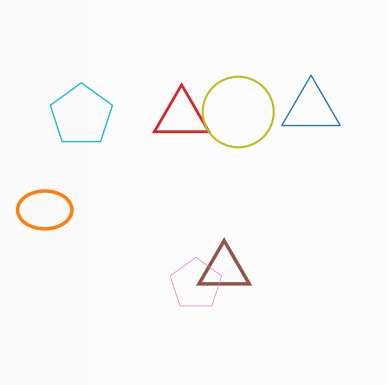[{"shape": "triangle", "thickness": 1, "radius": 0.44, "center": [0.803, 0.717]}, {"shape": "oval", "thickness": 2.5, "radius": 0.35, "center": [0.116, 0.455]}, {"shape": "triangle", "thickness": 2, "radius": 0.41, "center": [0.469, 0.698]}, {"shape": "triangle", "thickness": 2.5, "radius": 0.37, "center": [0.578, 0.3]}, {"shape": "pentagon", "thickness": 0.5, "radius": 0.35, "center": [0.506, 0.262]}, {"shape": "circle", "thickness": 1.5, "radius": 0.46, "center": [0.615, 0.709]}, {"shape": "pentagon", "thickness": 1, "radius": 0.42, "center": [0.21, 0.7]}]